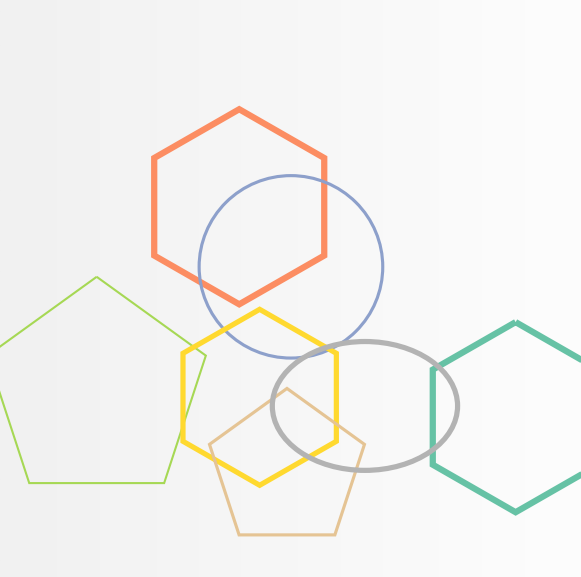[{"shape": "hexagon", "thickness": 3, "radius": 0.82, "center": [0.887, 0.277]}, {"shape": "hexagon", "thickness": 3, "radius": 0.84, "center": [0.412, 0.641]}, {"shape": "circle", "thickness": 1.5, "radius": 0.79, "center": [0.501, 0.537]}, {"shape": "pentagon", "thickness": 1, "radius": 0.99, "center": [0.166, 0.322]}, {"shape": "hexagon", "thickness": 2.5, "radius": 0.76, "center": [0.447, 0.311]}, {"shape": "pentagon", "thickness": 1.5, "radius": 0.7, "center": [0.494, 0.186]}, {"shape": "oval", "thickness": 2.5, "radius": 0.8, "center": [0.628, 0.296]}]